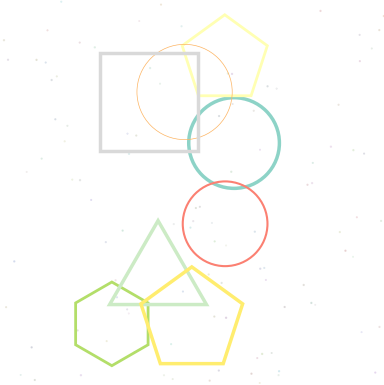[{"shape": "circle", "thickness": 2.5, "radius": 0.59, "center": [0.608, 0.629]}, {"shape": "pentagon", "thickness": 2, "radius": 0.58, "center": [0.584, 0.845]}, {"shape": "circle", "thickness": 1.5, "radius": 0.55, "center": [0.585, 0.419]}, {"shape": "circle", "thickness": 0.5, "radius": 0.62, "center": [0.479, 0.761]}, {"shape": "hexagon", "thickness": 2, "radius": 0.54, "center": [0.291, 0.159]}, {"shape": "square", "thickness": 2.5, "radius": 0.63, "center": [0.386, 0.735]}, {"shape": "triangle", "thickness": 2.5, "radius": 0.73, "center": [0.411, 0.282]}, {"shape": "pentagon", "thickness": 2.5, "radius": 0.69, "center": [0.498, 0.168]}]